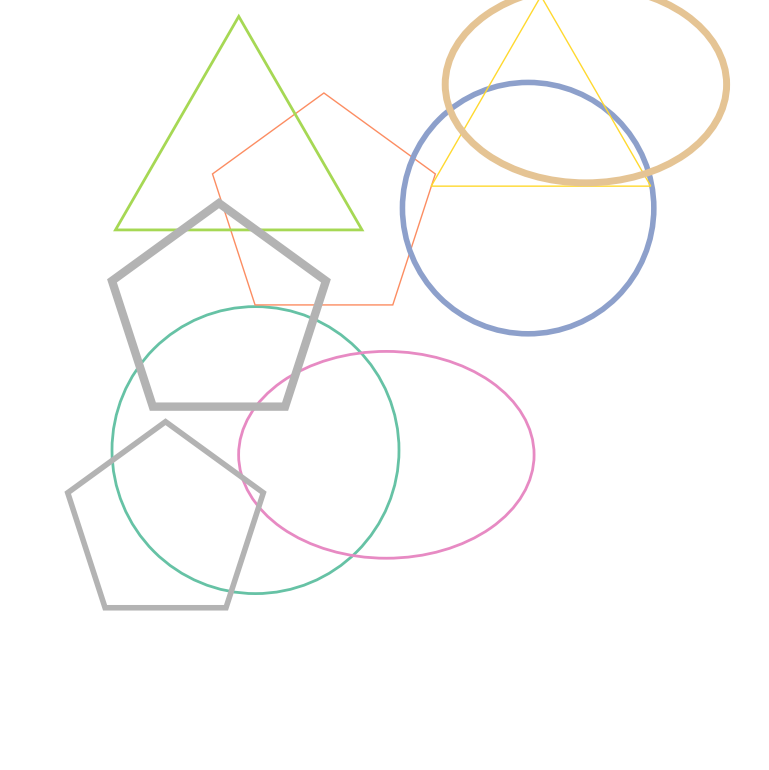[{"shape": "circle", "thickness": 1, "radius": 0.93, "center": [0.332, 0.415]}, {"shape": "pentagon", "thickness": 0.5, "radius": 0.76, "center": [0.421, 0.727]}, {"shape": "circle", "thickness": 2, "radius": 0.82, "center": [0.686, 0.73]}, {"shape": "oval", "thickness": 1, "radius": 0.96, "center": [0.502, 0.409]}, {"shape": "triangle", "thickness": 1, "radius": 0.92, "center": [0.31, 0.794]}, {"shape": "triangle", "thickness": 0.5, "radius": 0.82, "center": [0.703, 0.841]}, {"shape": "oval", "thickness": 2.5, "radius": 0.91, "center": [0.761, 0.89]}, {"shape": "pentagon", "thickness": 2, "radius": 0.67, "center": [0.215, 0.319]}, {"shape": "pentagon", "thickness": 3, "radius": 0.73, "center": [0.284, 0.59]}]